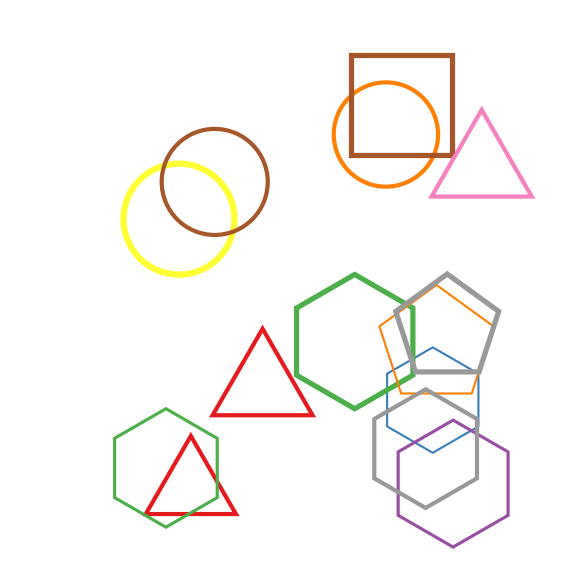[{"shape": "triangle", "thickness": 2, "radius": 0.45, "center": [0.33, 0.154]}, {"shape": "triangle", "thickness": 2, "radius": 0.5, "center": [0.455, 0.33]}, {"shape": "hexagon", "thickness": 1, "radius": 0.46, "center": [0.749, 0.306]}, {"shape": "hexagon", "thickness": 2.5, "radius": 0.58, "center": [0.614, 0.408]}, {"shape": "hexagon", "thickness": 1.5, "radius": 0.51, "center": [0.287, 0.189]}, {"shape": "hexagon", "thickness": 1.5, "radius": 0.55, "center": [0.785, 0.162]}, {"shape": "circle", "thickness": 2, "radius": 0.45, "center": [0.668, 0.766]}, {"shape": "pentagon", "thickness": 1, "radius": 0.52, "center": [0.756, 0.402]}, {"shape": "circle", "thickness": 3, "radius": 0.48, "center": [0.31, 0.62]}, {"shape": "square", "thickness": 2.5, "radius": 0.43, "center": [0.695, 0.817]}, {"shape": "circle", "thickness": 2, "radius": 0.46, "center": [0.372, 0.684]}, {"shape": "triangle", "thickness": 2, "radius": 0.5, "center": [0.834, 0.709]}, {"shape": "pentagon", "thickness": 2.5, "radius": 0.47, "center": [0.774, 0.431]}, {"shape": "hexagon", "thickness": 2, "radius": 0.51, "center": [0.737, 0.222]}]